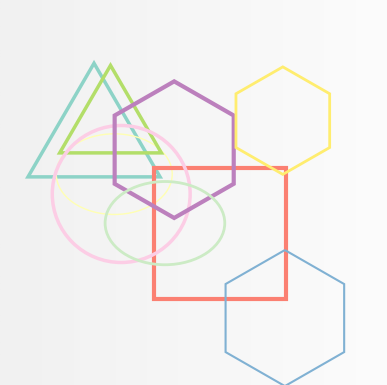[{"shape": "triangle", "thickness": 2.5, "radius": 0.98, "center": [0.243, 0.639]}, {"shape": "oval", "thickness": 1, "radius": 0.75, "center": [0.295, 0.548]}, {"shape": "square", "thickness": 3, "radius": 0.85, "center": [0.569, 0.393]}, {"shape": "hexagon", "thickness": 1.5, "radius": 0.88, "center": [0.735, 0.174]}, {"shape": "triangle", "thickness": 2.5, "radius": 0.76, "center": [0.285, 0.679]}, {"shape": "circle", "thickness": 2.5, "radius": 0.89, "center": [0.313, 0.496]}, {"shape": "hexagon", "thickness": 3, "radius": 0.89, "center": [0.45, 0.611]}, {"shape": "oval", "thickness": 2, "radius": 0.77, "center": [0.426, 0.42]}, {"shape": "hexagon", "thickness": 2, "radius": 0.7, "center": [0.73, 0.687]}]